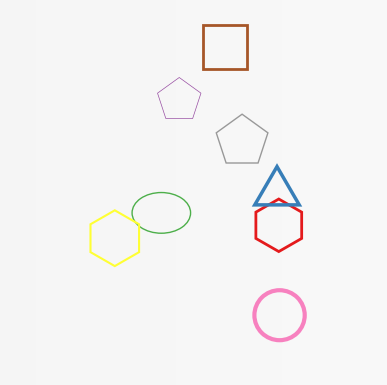[{"shape": "hexagon", "thickness": 2, "radius": 0.34, "center": [0.719, 0.415]}, {"shape": "triangle", "thickness": 2.5, "radius": 0.33, "center": [0.715, 0.501]}, {"shape": "oval", "thickness": 1, "radius": 0.38, "center": [0.416, 0.447]}, {"shape": "pentagon", "thickness": 0.5, "radius": 0.29, "center": [0.463, 0.74]}, {"shape": "hexagon", "thickness": 1.5, "radius": 0.36, "center": [0.296, 0.381]}, {"shape": "square", "thickness": 2, "radius": 0.29, "center": [0.581, 0.878]}, {"shape": "circle", "thickness": 3, "radius": 0.32, "center": [0.721, 0.181]}, {"shape": "pentagon", "thickness": 1, "radius": 0.35, "center": [0.625, 0.633]}]